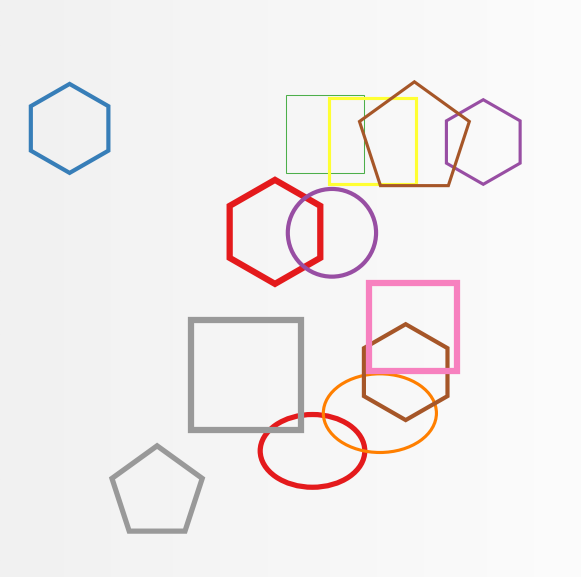[{"shape": "hexagon", "thickness": 3, "radius": 0.45, "center": [0.473, 0.598]}, {"shape": "oval", "thickness": 2.5, "radius": 0.45, "center": [0.538, 0.218]}, {"shape": "hexagon", "thickness": 2, "radius": 0.39, "center": [0.12, 0.777]}, {"shape": "square", "thickness": 0.5, "radius": 0.34, "center": [0.558, 0.767]}, {"shape": "circle", "thickness": 2, "radius": 0.38, "center": [0.571, 0.596]}, {"shape": "hexagon", "thickness": 1.5, "radius": 0.37, "center": [0.831, 0.753]}, {"shape": "oval", "thickness": 1.5, "radius": 0.49, "center": [0.654, 0.284]}, {"shape": "square", "thickness": 1.5, "radius": 0.37, "center": [0.641, 0.755]}, {"shape": "pentagon", "thickness": 1.5, "radius": 0.5, "center": [0.713, 0.758]}, {"shape": "hexagon", "thickness": 2, "radius": 0.42, "center": [0.698, 0.355]}, {"shape": "square", "thickness": 3, "radius": 0.38, "center": [0.711, 0.433]}, {"shape": "square", "thickness": 3, "radius": 0.47, "center": [0.424, 0.35]}, {"shape": "pentagon", "thickness": 2.5, "radius": 0.41, "center": [0.27, 0.145]}]